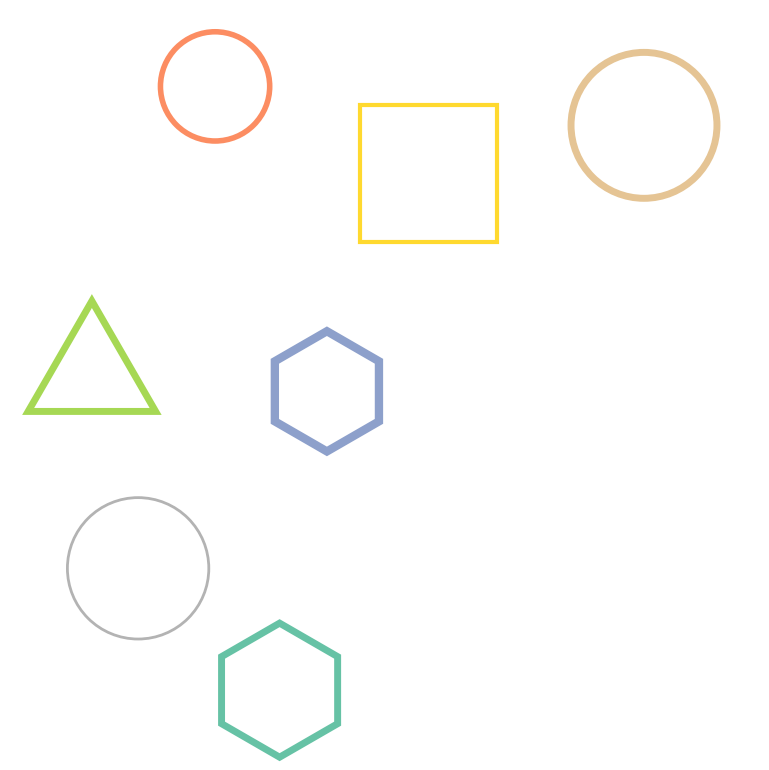[{"shape": "hexagon", "thickness": 2.5, "radius": 0.44, "center": [0.363, 0.104]}, {"shape": "circle", "thickness": 2, "radius": 0.35, "center": [0.279, 0.888]}, {"shape": "hexagon", "thickness": 3, "radius": 0.39, "center": [0.425, 0.492]}, {"shape": "triangle", "thickness": 2.5, "radius": 0.48, "center": [0.119, 0.513]}, {"shape": "square", "thickness": 1.5, "radius": 0.44, "center": [0.556, 0.775]}, {"shape": "circle", "thickness": 2.5, "radius": 0.47, "center": [0.836, 0.837]}, {"shape": "circle", "thickness": 1, "radius": 0.46, "center": [0.179, 0.262]}]